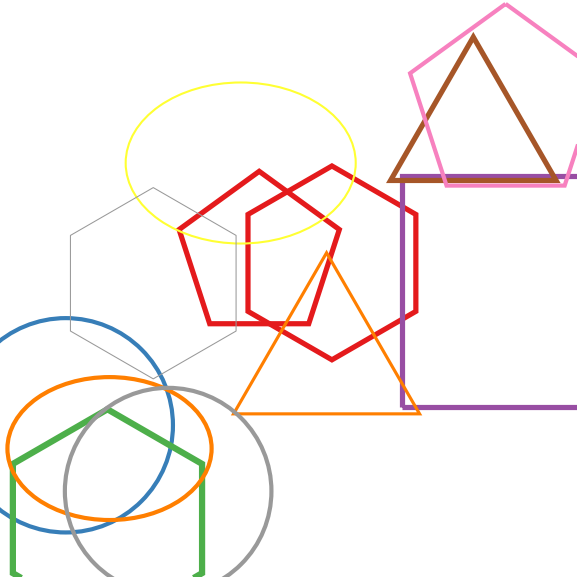[{"shape": "hexagon", "thickness": 2.5, "radius": 0.84, "center": [0.575, 0.544]}, {"shape": "pentagon", "thickness": 2.5, "radius": 0.73, "center": [0.449, 0.557]}, {"shape": "circle", "thickness": 2, "radius": 0.93, "center": [0.114, 0.263]}, {"shape": "hexagon", "thickness": 3, "radius": 0.95, "center": [0.186, 0.101]}, {"shape": "square", "thickness": 2.5, "radius": 1.0, "center": [0.895, 0.494]}, {"shape": "triangle", "thickness": 1.5, "radius": 0.93, "center": [0.565, 0.375]}, {"shape": "oval", "thickness": 2, "radius": 0.88, "center": [0.19, 0.222]}, {"shape": "oval", "thickness": 1, "radius": 1.0, "center": [0.417, 0.717]}, {"shape": "triangle", "thickness": 2.5, "radius": 0.83, "center": [0.82, 0.769]}, {"shape": "pentagon", "thickness": 2, "radius": 0.87, "center": [0.875, 0.818]}, {"shape": "hexagon", "thickness": 0.5, "radius": 0.83, "center": [0.265, 0.509]}, {"shape": "circle", "thickness": 2, "radius": 0.89, "center": [0.291, 0.149]}]